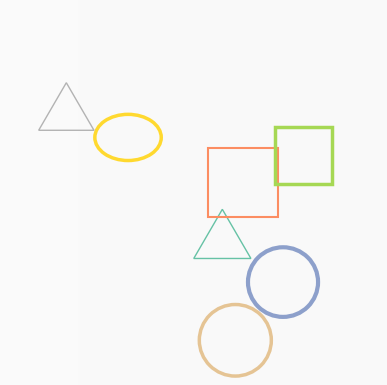[{"shape": "triangle", "thickness": 1, "radius": 0.43, "center": [0.574, 0.371]}, {"shape": "square", "thickness": 1.5, "radius": 0.45, "center": [0.628, 0.526]}, {"shape": "circle", "thickness": 3, "radius": 0.45, "center": [0.73, 0.267]}, {"shape": "square", "thickness": 2.5, "radius": 0.37, "center": [0.783, 0.597]}, {"shape": "oval", "thickness": 2.5, "radius": 0.43, "center": [0.33, 0.643]}, {"shape": "circle", "thickness": 2.5, "radius": 0.46, "center": [0.607, 0.116]}, {"shape": "triangle", "thickness": 1, "radius": 0.41, "center": [0.171, 0.703]}]